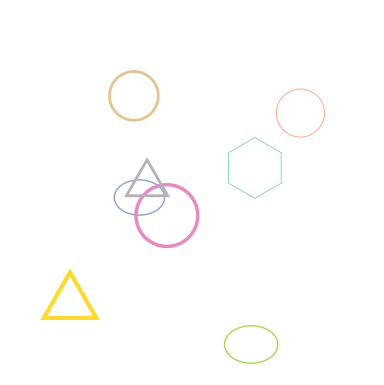[{"shape": "hexagon", "thickness": 0.5, "radius": 0.4, "center": [0.662, 0.564]}, {"shape": "circle", "thickness": 0.5, "radius": 0.31, "center": [0.78, 0.706]}, {"shape": "oval", "thickness": 1, "radius": 0.33, "center": [0.362, 0.487]}, {"shape": "circle", "thickness": 2.5, "radius": 0.4, "center": [0.433, 0.44]}, {"shape": "oval", "thickness": 1, "radius": 0.35, "center": [0.652, 0.105]}, {"shape": "triangle", "thickness": 3, "radius": 0.39, "center": [0.182, 0.213]}, {"shape": "circle", "thickness": 2, "radius": 0.32, "center": [0.348, 0.751]}, {"shape": "triangle", "thickness": 2, "radius": 0.31, "center": [0.382, 0.523]}]